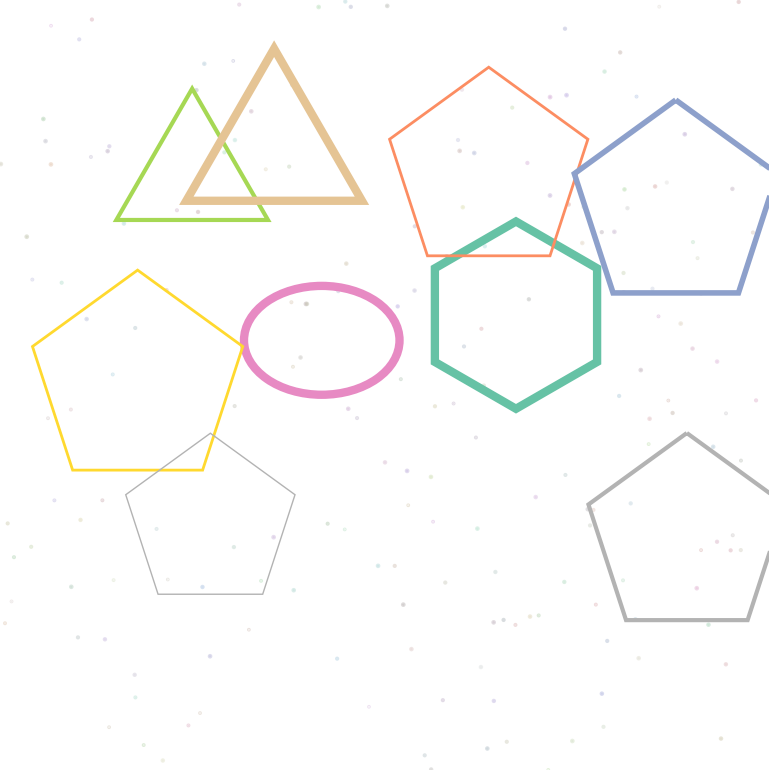[{"shape": "hexagon", "thickness": 3, "radius": 0.61, "center": [0.67, 0.591]}, {"shape": "pentagon", "thickness": 1, "radius": 0.68, "center": [0.635, 0.777]}, {"shape": "pentagon", "thickness": 2, "radius": 0.69, "center": [0.878, 0.732]}, {"shape": "oval", "thickness": 3, "radius": 0.5, "center": [0.418, 0.558]}, {"shape": "triangle", "thickness": 1.5, "radius": 0.57, "center": [0.25, 0.771]}, {"shape": "pentagon", "thickness": 1, "radius": 0.72, "center": [0.179, 0.506]}, {"shape": "triangle", "thickness": 3, "radius": 0.66, "center": [0.356, 0.805]}, {"shape": "pentagon", "thickness": 0.5, "radius": 0.58, "center": [0.273, 0.322]}, {"shape": "pentagon", "thickness": 1.5, "radius": 0.67, "center": [0.892, 0.303]}]